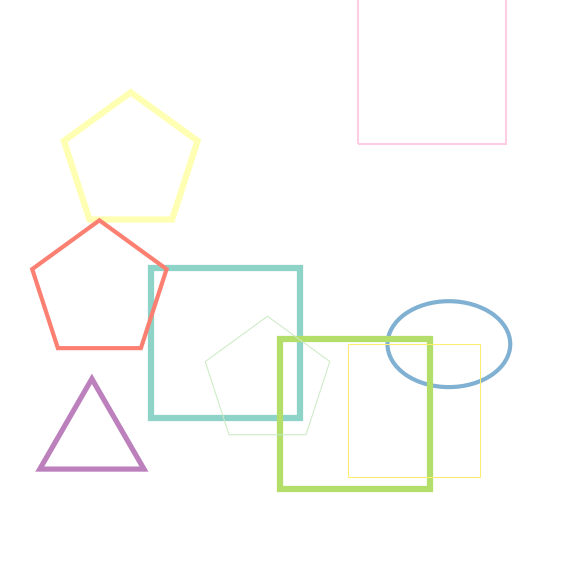[{"shape": "square", "thickness": 3, "radius": 0.65, "center": [0.39, 0.405]}, {"shape": "pentagon", "thickness": 3, "radius": 0.61, "center": [0.226, 0.718]}, {"shape": "pentagon", "thickness": 2, "radius": 0.61, "center": [0.172, 0.495]}, {"shape": "oval", "thickness": 2, "radius": 0.53, "center": [0.777, 0.403]}, {"shape": "square", "thickness": 3, "radius": 0.65, "center": [0.616, 0.283]}, {"shape": "square", "thickness": 1, "radius": 0.64, "center": [0.747, 0.878]}, {"shape": "triangle", "thickness": 2.5, "radius": 0.52, "center": [0.159, 0.239]}, {"shape": "pentagon", "thickness": 0.5, "radius": 0.57, "center": [0.463, 0.338]}, {"shape": "square", "thickness": 0.5, "radius": 0.57, "center": [0.717, 0.288]}]